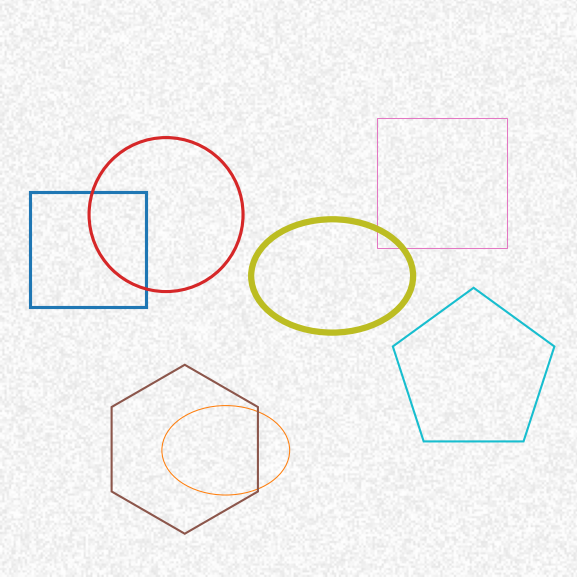[{"shape": "square", "thickness": 1.5, "radius": 0.5, "center": [0.152, 0.567]}, {"shape": "oval", "thickness": 0.5, "radius": 0.55, "center": [0.391, 0.219]}, {"shape": "circle", "thickness": 1.5, "radius": 0.67, "center": [0.288, 0.628]}, {"shape": "hexagon", "thickness": 1, "radius": 0.73, "center": [0.32, 0.221]}, {"shape": "square", "thickness": 0.5, "radius": 0.56, "center": [0.765, 0.682]}, {"shape": "oval", "thickness": 3, "radius": 0.7, "center": [0.575, 0.521]}, {"shape": "pentagon", "thickness": 1, "radius": 0.74, "center": [0.82, 0.354]}]